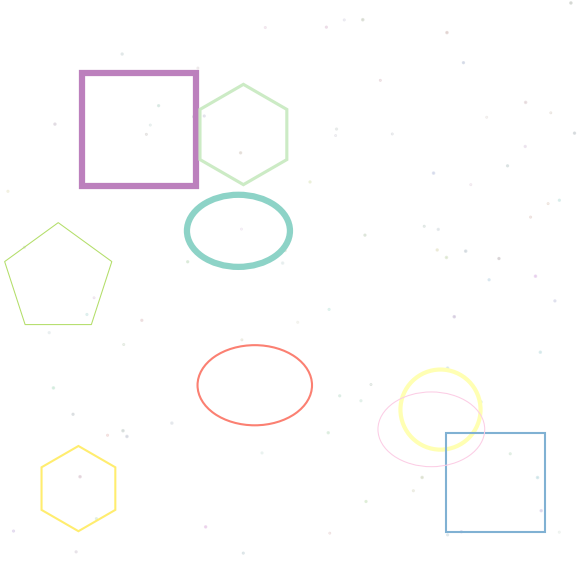[{"shape": "oval", "thickness": 3, "radius": 0.45, "center": [0.413, 0.599]}, {"shape": "circle", "thickness": 2, "radius": 0.35, "center": [0.763, 0.29]}, {"shape": "oval", "thickness": 1, "radius": 0.5, "center": [0.441, 0.332]}, {"shape": "square", "thickness": 1, "radius": 0.43, "center": [0.858, 0.163]}, {"shape": "pentagon", "thickness": 0.5, "radius": 0.49, "center": [0.101, 0.516]}, {"shape": "oval", "thickness": 0.5, "radius": 0.46, "center": [0.747, 0.256]}, {"shape": "square", "thickness": 3, "radius": 0.49, "center": [0.241, 0.775]}, {"shape": "hexagon", "thickness": 1.5, "radius": 0.43, "center": [0.421, 0.766]}, {"shape": "hexagon", "thickness": 1, "radius": 0.37, "center": [0.136, 0.153]}]